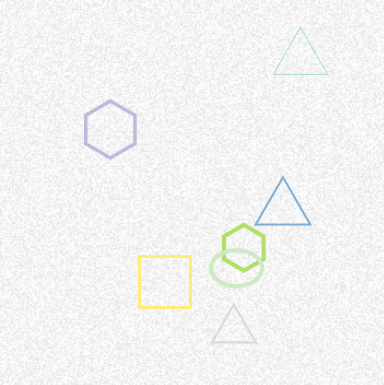[{"shape": "triangle", "thickness": 0.5, "radius": 0.41, "center": [0.78, 0.848]}, {"shape": "hexagon", "thickness": 2.5, "radius": 0.37, "center": [0.287, 0.664]}, {"shape": "triangle", "thickness": 1.5, "radius": 0.41, "center": [0.735, 0.458]}, {"shape": "hexagon", "thickness": 3, "radius": 0.3, "center": [0.633, 0.356]}, {"shape": "triangle", "thickness": 1.5, "radius": 0.33, "center": [0.607, 0.143]}, {"shape": "oval", "thickness": 3, "radius": 0.33, "center": [0.614, 0.303]}, {"shape": "square", "thickness": 2, "radius": 0.33, "center": [0.427, 0.27]}]